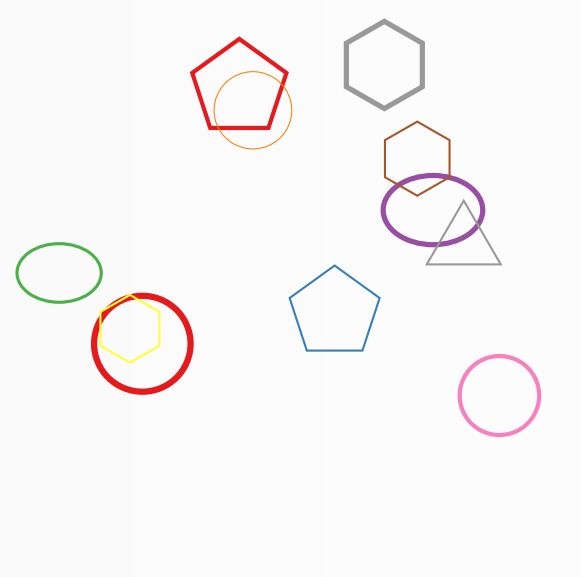[{"shape": "pentagon", "thickness": 2, "radius": 0.43, "center": [0.412, 0.847]}, {"shape": "circle", "thickness": 3, "radius": 0.42, "center": [0.245, 0.404]}, {"shape": "pentagon", "thickness": 1, "radius": 0.41, "center": [0.576, 0.458]}, {"shape": "oval", "thickness": 1.5, "radius": 0.36, "center": [0.102, 0.526]}, {"shape": "oval", "thickness": 2.5, "radius": 0.43, "center": [0.745, 0.635]}, {"shape": "circle", "thickness": 0.5, "radius": 0.33, "center": [0.435, 0.808]}, {"shape": "hexagon", "thickness": 1, "radius": 0.29, "center": [0.224, 0.43]}, {"shape": "hexagon", "thickness": 1, "radius": 0.32, "center": [0.718, 0.724]}, {"shape": "circle", "thickness": 2, "radius": 0.34, "center": [0.859, 0.314]}, {"shape": "triangle", "thickness": 1, "radius": 0.37, "center": [0.798, 0.578]}, {"shape": "hexagon", "thickness": 2.5, "radius": 0.38, "center": [0.661, 0.887]}]